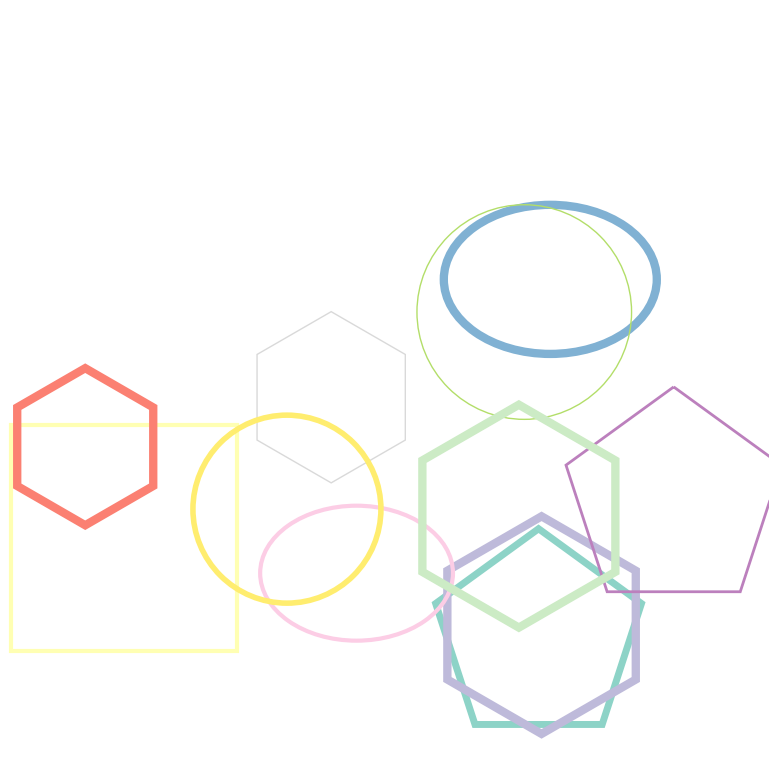[{"shape": "pentagon", "thickness": 2.5, "radius": 0.7, "center": [0.699, 0.173]}, {"shape": "square", "thickness": 1.5, "radius": 0.73, "center": [0.161, 0.301]}, {"shape": "hexagon", "thickness": 3, "radius": 0.71, "center": [0.703, 0.188]}, {"shape": "hexagon", "thickness": 3, "radius": 0.51, "center": [0.111, 0.42]}, {"shape": "oval", "thickness": 3, "radius": 0.69, "center": [0.715, 0.637]}, {"shape": "circle", "thickness": 0.5, "radius": 0.7, "center": [0.681, 0.595]}, {"shape": "oval", "thickness": 1.5, "radius": 0.63, "center": [0.463, 0.256]}, {"shape": "hexagon", "thickness": 0.5, "radius": 0.56, "center": [0.43, 0.484]}, {"shape": "pentagon", "thickness": 1, "radius": 0.74, "center": [0.875, 0.35]}, {"shape": "hexagon", "thickness": 3, "radius": 0.72, "center": [0.674, 0.33]}, {"shape": "circle", "thickness": 2, "radius": 0.61, "center": [0.373, 0.339]}]